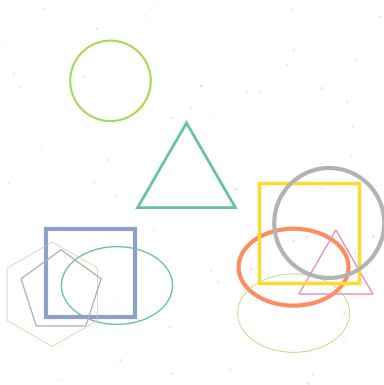[{"shape": "oval", "thickness": 1, "radius": 0.72, "center": [0.304, 0.258]}, {"shape": "triangle", "thickness": 2, "radius": 0.73, "center": [0.484, 0.534]}, {"shape": "oval", "thickness": 3, "radius": 0.71, "center": [0.762, 0.306]}, {"shape": "square", "thickness": 3, "radius": 0.57, "center": [0.235, 0.291]}, {"shape": "triangle", "thickness": 1, "radius": 0.56, "center": [0.872, 0.292]}, {"shape": "oval", "thickness": 0.5, "radius": 0.73, "center": [0.763, 0.187]}, {"shape": "circle", "thickness": 1.5, "radius": 0.52, "center": [0.287, 0.79]}, {"shape": "square", "thickness": 2.5, "radius": 0.65, "center": [0.804, 0.396]}, {"shape": "hexagon", "thickness": 0.5, "radius": 0.68, "center": [0.136, 0.236]}, {"shape": "circle", "thickness": 3, "radius": 0.71, "center": [0.855, 0.421]}, {"shape": "pentagon", "thickness": 1, "radius": 0.55, "center": [0.159, 0.242]}]